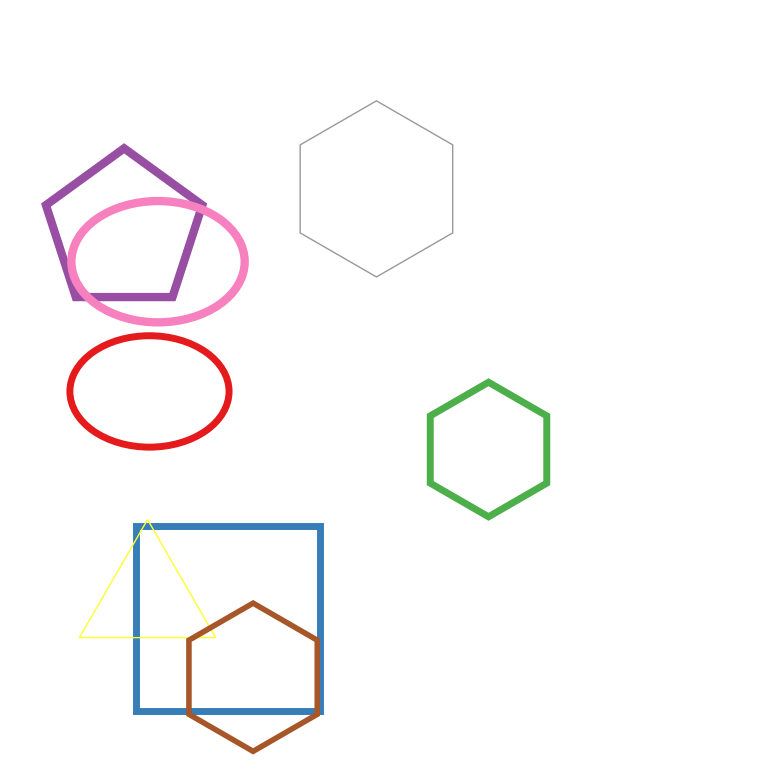[{"shape": "oval", "thickness": 2.5, "radius": 0.52, "center": [0.194, 0.492]}, {"shape": "square", "thickness": 2.5, "radius": 0.6, "center": [0.296, 0.197]}, {"shape": "hexagon", "thickness": 2.5, "radius": 0.44, "center": [0.634, 0.416]}, {"shape": "pentagon", "thickness": 3, "radius": 0.53, "center": [0.161, 0.701]}, {"shape": "triangle", "thickness": 0.5, "radius": 0.51, "center": [0.192, 0.223]}, {"shape": "hexagon", "thickness": 2, "radius": 0.48, "center": [0.329, 0.12]}, {"shape": "oval", "thickness": 3, "radius": 0.56, "center": [0.205, 0.66]}, {"shape": "hexagon", "thickness": 0.5, "radius": 0.57, "center": [0.489, 0.755]}]